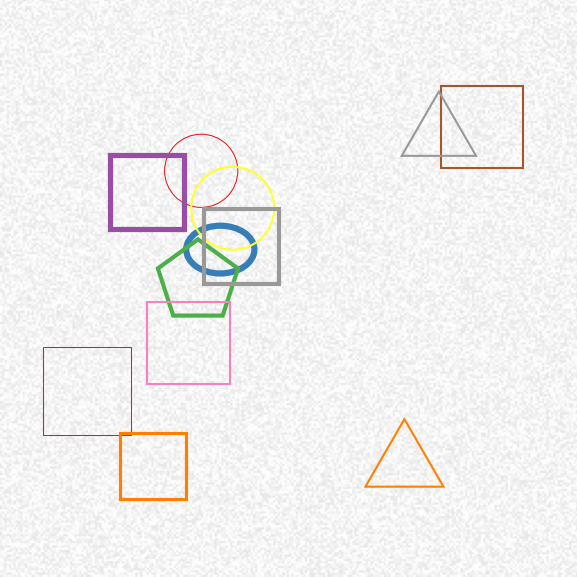[{"shape": "square", "thickness": 0.5, "radius": 0.38, "center": [0.151, 0.322]}, {"shape": "circle", "thickness": 0.5, "radius": 0.32, "center": [0.348, 0.703]}, {"shape": "oval", "thickness": 3, "radius": 0.3, "center": [0.381, 0.567]}, {"shape": "pentagon", "thickness": 2, "radius": 0.36, "center": [0.343, 0.512]}, {"shape": "square", "thickness": 2.5, "radius": 0.32, "center": [0.254, 0.666]}, {"shape": "square", "thickness": 1.5, "radius": 0.29, "center": [0.265, 0.193]}, {"shape": "triangle", "thickness": 1, "radius": 0.39, "center": [0.7, 0.195]}, {"shape": "circle", "thickness": 1, "radius": 0.36, "center": [0.403, 0.638]}, {"shape": "square", "thickness": 1, "radius": 0.35, "center": [0.834, 0.779]}, {"shape": "square", "thickness": 1, "radius": 0.36, "center": [0.327, 0.405]}, {"shape": "triangle", "thickness": 1, "radius": 0.37, "center": [0.76, 0.766]}, {"shape": "square", "thickness": 2, "radius": 0.33, "center": [0.418, 0.572]}]